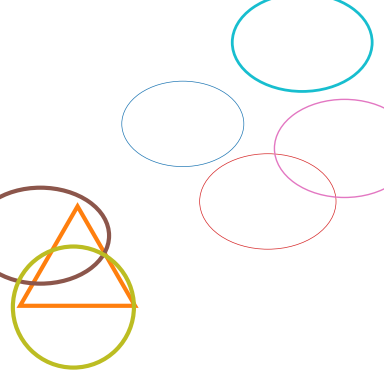[{"shape": "oval", "thickness": 0.5, "radius": 0.79, "center": [0.475, 0.678]}, {"shape": "triangle", "thickness": 3, "radius": 0.86, "center": [0.201, 0.292]}, {"shape": "oval", "thickness": 0.5, "radius": 0.89, "center": [0.696, 0.477]}, {"shape": "oval", "thickness": 3, "radius": 0.89, "center": [0.105, 0.388]}, {"shape": "oval", "thickness": 1, "radius": 0.91, "center": [0.895, 0.614]}, {"shape": "circle", "thickness": 3, "radius": 0.79, "center": [0.191, 0.202]}, {"shape": "oval", "thickness": 2, "radius": 0.91, "center": [0.785, 0.89]}]